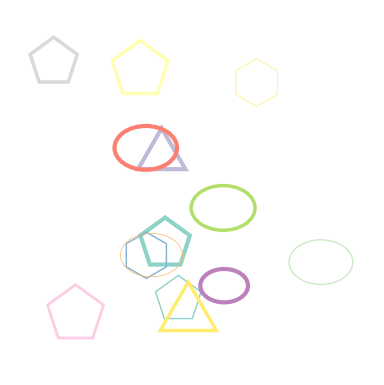[{"shape": "pentagon", "thickness": 1, "radius": 0.31, "center": [0.463, 0.223]}, {"shape": "pentagon", "thickness": 3, "radius": 0.34, "center": [0.429, 0.367]}, {"shape": "pentagon", "thickness": 2.5, "radius": 0.38, "center": [0.364, 0.819]}, {"shape": "triangle", "thickness": 3, "radius": 0.35, "center": [0.42, 0.596]}, {"shape": "oval", "thickness": 3, "radius": 0.41, "center": [0.379, 0.616]}, {"shape": "hexagon", "thickness": 1, "radius": 0.3, "center": [0.38, 0.337]}, {"shape": "oval", "thickness": 0.5, "radius": 0.4, "center": [0.393, 0.337]}, {"shape": "oval", "thickness": 2.5, "radius": 0.42, "center": [0.579, 0.46]}, {"shape": "pentagon", "thickness": 2, "radius": 0.38, "center": [0.196, 0.184]}, {"shape": "pentagon", "thickness": 2.5, "radius": 0.32, "center": [0.14, 0.839]}, {"shape": "oval", "thickness": 3, "radius": 0.31, "center": [0.582, 0.258]}, {"shape": "oval", "thickness": 1, "radius": 0.41, "center": [0.834, 0.319]}, {"shape": "triangle", "thickness": 2.5, "radius": 0.42, "center": [0.489, 0.184]}, {"shape": "hexagon", "thickness": 0.5, "radius": 0.31, "center": [0.666, 0.786]}]